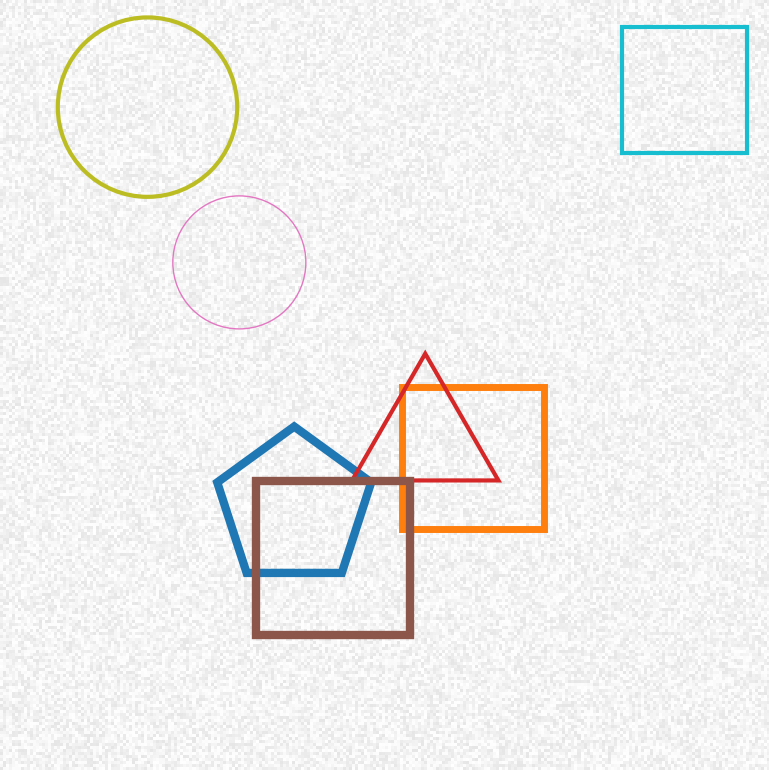[{"shape": "pentagon", "thickness": 3, "radius": 0.53, "center": [0.382, 0.341]}, {"shape": "square", "thickness": 2.5, "radius": 0.46, "center": [0.614, 0.405]}, {"shape": "triangle", "thickness": 1.5, "radius": 0.55, "center": [0.552, 0.431]}, {"shape": "square", "thickness": 3, "radius": 0.5, "center": [0.432, 0.275]}, {"shape": "circle", "thickness": 0.5, "radius": 0.43, "center": [0.311, 0.659]}, {"shape": "circle", "thickness": 1.5, "radius": 0.58, "center": [0.192, 0.861]}, {"shape": "square", "thickness": 1.5, "radius": 0.41, "center": [0.889, 0.883]}]